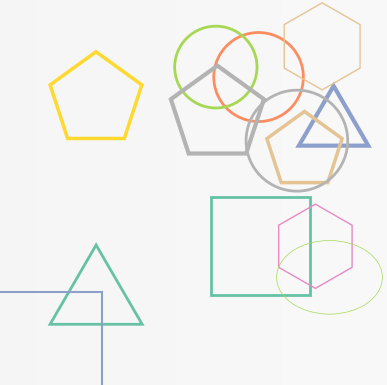[{"shape": "square", "thickness": 2, "radius": 0.64, "center": [0.671, 0.361]}, {"shape": "triangle", "thickness": 2, "radius": 0.69, "center": [0.248, 0.226]}, {"shape": "circle", "thickness": 2, "radius": 0.58, "center": [0.667, 0.8]}, {"shape": "triangle", "thickness": 3, "radius": 0.52, "center": [0.861, 0.673]}, {"shape": "square", "thickness": 1.5, "radius": 0.7, "center": [0.123, 0.101]}, {"shape": "hexagon", "thickness": 1, "radius": 0.55, "center": [0.814, 0.36]}, {"shape": "circle", "thickness": 2, "radius": 0.53, "center": [0.557, 0.826]}, {"shape": "oval", "thickness": 0.5, "radius": 0.68, "center": [0.85, 0.28]}, {"shape": "pentagon", "thickness": 2.5, "radius": 0.62, "center": [0.248, 0.741]}, {"shape": "hexagon", "thickness": 1, "radius": 0.57, "center": [0.831, 0.88]}, {"shape": "pentagon", "thickness": 2.5, "radius": 0.51, "center": [0.786, 0.608]}, {"shape": "pentagon", "thickness": 3, "radius": 0.63, "center": [0.561, 0.703]}, {"shape": "circle", "thickness": 2, "radius": 0.66, "center": [0.766, 0.635]}]